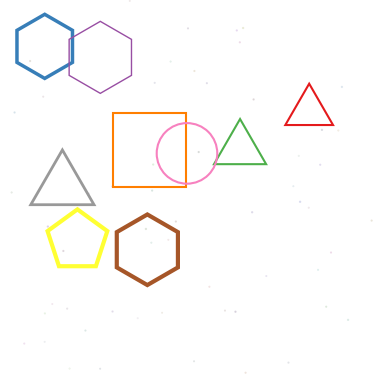[{"shape": "triangle", "thickness": 1.5, "radius": 0.36, "center": [0.803, 0.711]}, {"shape": "hexagon", "thickness": 2.5, "radius": 0.42, "center": [0.116, 0.88]}, {"shape": "triangle", "thickness": 1.5, "radius": 0.39, "center": [0.624, 0.613]}, {"shape": "hexagon", "thickness": 1, "radius": 0.47, "center": [0.261, 0.851]}, {"shape": "square", "thickness": 1.5, "radius": 0.47, "center": [0.388, 0.61]}, {"shape": "pentagon", "thickness": 3, "radius": 0.41, "center": [0.201, 0.375]}, {"shape": "hexagon", "thickness": 3, "radius": 0.46, "center": [0.383, 0.351]}, {"shape": "circle", "thickness": 1.5, "radius": 0.39, "center": [0.486, 0.602]}, {"shape": "triangle", "thickness": 2, "radius": 0.47, "center": [0.162, 0.516]}]